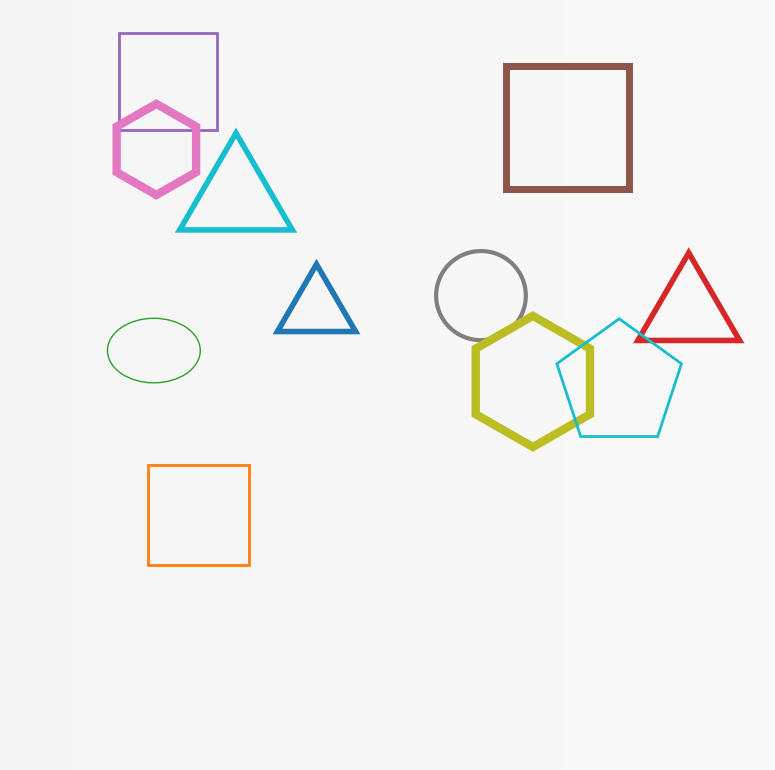[{"shape": "triangle", "thickness": 2, "radius": 0.29, "center": [0.408, 0.599]}, {"shape": "square", "thickness": 1, "radius": 0.32, "center": [0.256, 0.332]}, {"shape": "oval", "thickness": 0.5, "radius": 0.3, "center": [0.199, 0.545]}, {"shape": "triangle", "thickness": 2, "radius": 0.38, "center": [0.889, 0.596]}, {"shape": "square", "thickness": 1, "radius": 0.32, "center": [0.217, 0.894]}, {"shape": "square", "thickness": 2.5, "radius": 0.4, "center": [0.732, 0.834]}, {"shape": "hexagon", "thickness": 3, "radius": 0.3, "center": [0.202, 0.806]}, {"shape": "circle", "thickness": 1.5, "radius": 0.29, "center": [0.621, 0.616]}, {"shape": "hexagon", "thickness": 3, "radius": 0.43, "center": [0.688, 0.505]}, {"shape": "triangle", "thickness": 2, "radius": 0.42, "center": [0.305, 0.743]}, {"shape": "pentagon", "thickness": 1, "radius": 0.42, "center": [0.799, 0.501]}]